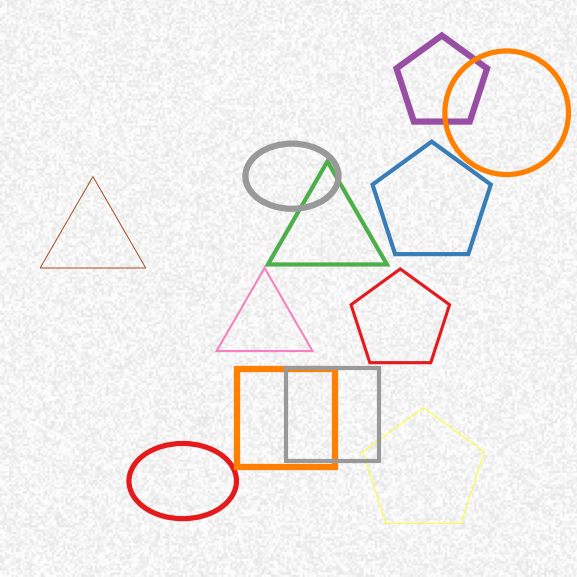[{"shape": "oval", "thickness": 2.5, "radius": 0.47, "center": [0.316, 0.166]}, {"shape": "pentagon", "thickness": 1.5, "radius": 0.45, "center": [0.693, 0.444]}, {"shape": "pentagon", "thickness": 2, "radius": 0.54, "center": [0.747, 0.646]}, {"shape": "triangle", "thickness": 2, "radius": 0.59, "center": [0.567, 0.601]}, {"shape": "pentagon", "thickness": 3, "radius": 0.41, "center": [0.765, 0.855]}, {"shape": "circle", "thickness": 2.5, "radius": 0.54, "center": [0.877, 0.804]}, {"shape": "square", "thickness": 3, "radius": 0.42, "center": [0.495, 0.275]}, {"shape": "pentagon", "thickness": 0.5, "radius": 0.55, "center": [0.733, 0.182]}, {"shape": "triangle", "thickness": 0.5, "radius": 0.53, "center": [0.161, 0.588]}, {"shape": "triangle", "thickness": 1, "radius": 0.48, "center": [0.458, 0.439]}, {"shape": "square", "thickness": 2, "radius": 0.4, "center": [0.575, 0.281]}, {"shape": "oval", "thickness": 3, "radius": 0.4, "center": [0.506, 0.694]}]